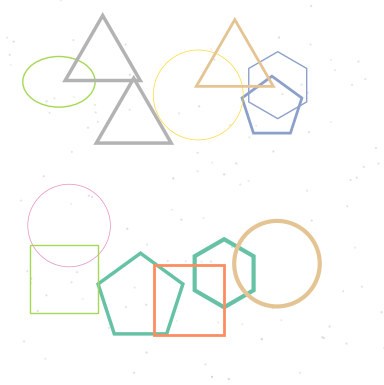[{"shape": "pentagon", "thickness": 2.5, "radius": 0.58, "center": [0.365, 0.226]}, {"shape": "hexagon", "thickness": 3, "radius": 0.44, "center": [0.582, 0.29]}, {"shape": "square", "thickness": 2, "radius": 0.45, "center": [0.49, 0.22]}, {"shape": "hexagon", "thickness": 1, "radius": 0.43, "center": [0.721, 0.779]}, {"shape": "pentagon", "thickness": 2, "radius": 0.41, "center": [0.706, 0.72]}, {"shape": "circle", "thickness": 0.5, "radius": 0.54, "center": [0.179, 0.414]}, {"shape": "oval", "thickness": 1, "radius": 0.47, "center": [0.153, 0.787]}, {"shape": "square", "thickness": 1, "radius": 0.44, "center": [0.167, 0.275]}, {"shape": "circle", "thickness": 0.5, "radius": 0.58, "center": [0.515, 0.753]}, {"shape": "triangle", "thickness": 2, "radius": 0.58, "center": [0.61, 0.833]}, {"shape": "circle", "thickness": 3, "radius": 0.56, "center": [0.719, 0.315]}, {"shape": "triangle", "thickness": 2.5, "radius": 0.56, "center": [0.267, 0.847]}, {"shape": "triangle", "thickness": 2.5, "radius": 0.56, "center": [0.347, 0.685]}]